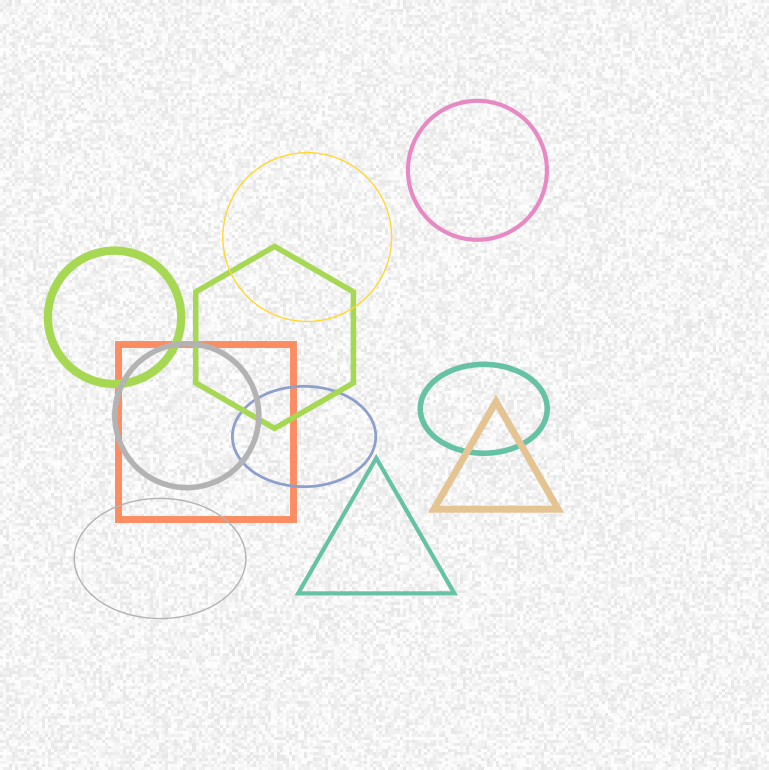[{"shape": "oval", "thickness": 2, "radius": 0.41, "center": [0.628, 0.469]}, {"shape": "triangle", "thickness": 1.5, "radius": 0.59, "center": [0.489, 0.288]}, {"shape": "square", "thickness": 2.5, "radius": 0.57, "center": [0.267, 0.44]}, {"shape": "oval", "thickness": 1, "radius": 0.47, "center": [0.395, 0.433]}, {"shape": "circle", "thickness": 1.5, "radius": 0.45, "center": [0.62, 0.779]}, {"shape": "hexagon", "thickness": 2, "radius": 0.59, "center": [0.357, 0.562]}, {"shape": "circle", "thickness": 3, "radius": 0.43, "center": [0.149, 0.588]}, {"shape": "circle", "thickness": 0.5, "radius": 0.55, "center": [0.399, 0.692]}, {"shape": "triangle", "thickness": 2.5, "radius": 0.47, "center": [0.644, 0.385]}, {"shape": "circle", "thickness": 2, "radius": 0.47, "center": [0.243, 0.46]}, {"shape": "oval", "thickness": 0.5, "radius": 0.56, "center": [0.208, 0.275]}]